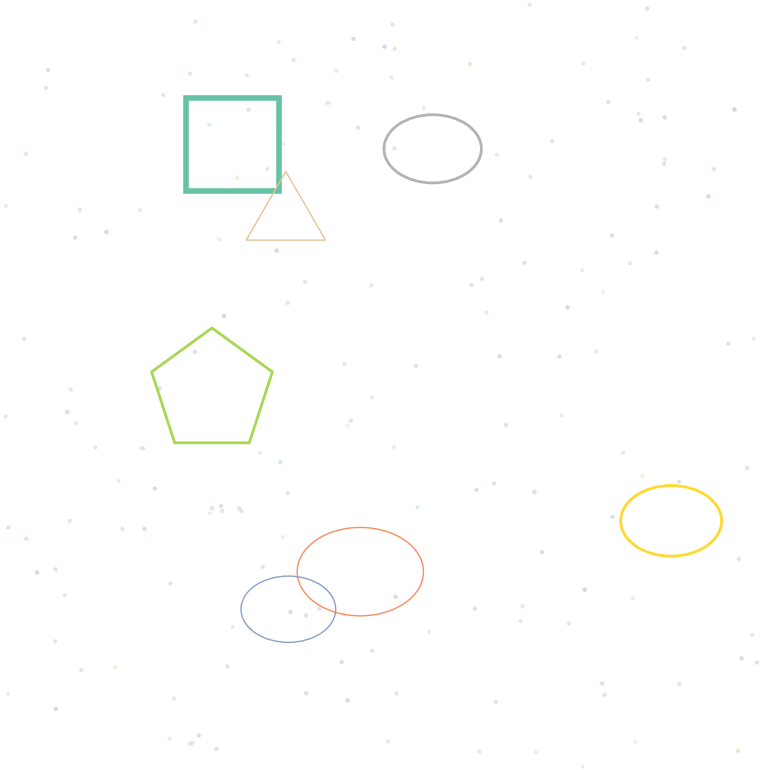[{"shape": "square", "thickness": 2, "radius": 0.3, "center": [0.302, 0.812]}, {"shape": "oval", "thickness": 0.5, "radius": 0.41, "center": [0.468, 0.258]}, {"shape": "oval", "thickness": 0.5, "radius": 0.31, "center": [0.374, 0.209]}, {"shape": "pentagon", "thickness": 1, "radius": 0.41, "center": [0.275, 0.492]}, {"shape": "oval", "thickness": 1, "radius": 0.33, "center": [0.872, 0.324]}, {"shape": "triangle", "thickness": 0.5, "radius": 0.3, "center": [0.371, 0.718]}, {"shape": "oval", "thickness": 1, "radius": 0.32, "center": [0.562, 0.807]}]